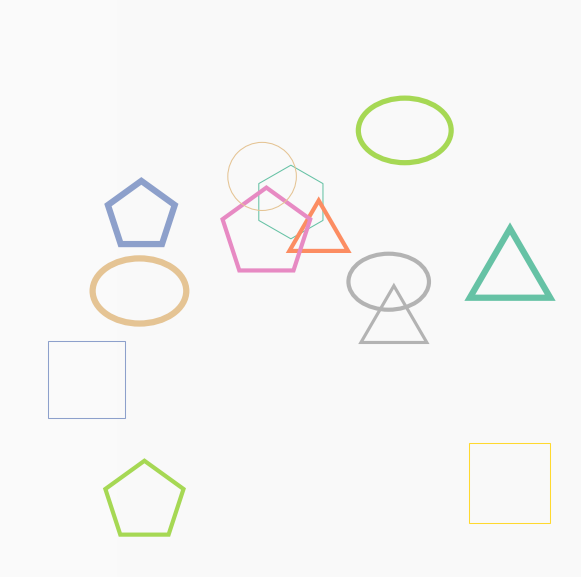[{"shape": "hexagon", "thickness": 0.5, "radius": 0.32, "center": [0.5, 0.649]}, {"shape": "triangle", "thickness": 3, "radius": 0.4, "center": [0.877, 0.524]}, {"shape": "triangle", "thickness": 2, "radius": 0.29, "center": [0.548, 0.594]}, {"shape": "square", "thickness": 0.5, "radius": 0.33, "center": [0.149, 0.342]}, {"shape": "pentagon", "thickness": 3, "radius": 0.3, "center": [0.243, 0.625]}, {"shape": "pentagon", "thickness": 2, "radius": 0.4, "center": [0.458, 0.595]}, {"shape": "oval", "thickness": 2.5, "radius": 0.4, "center": [0.696, 0.773]}, {"shape": "pentagon", "thickness": 2, "radius": 0.35, "center": [0.248, 0.131]}, {"shape": "square", "thickness": 0.5, "radius": 0.35, "center": [0.876, 0.163]}, {"shape": "circle", "thickness": 0.5, "radius": 0.29, "center": [0.451, 0.694]}, {"shape": "oval", "thickness": 3, "radius": 0.4, "center": [0.24, 0.495]}, {"shape": "oval", "thickness": 2, "radius": 0.35, "center": [0.669, 0.511]}, {"shape": "triangle", "thickness": 1.5, "radius": 0.33, "center": [0.678, 0.439]}]